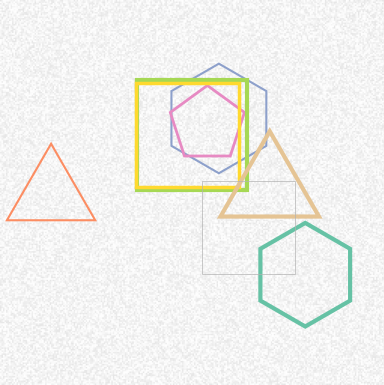[{"shape": "hexagon", "thickness": 3, "radius": 0.67, "center": [0.793, 0.286]}, {"shape": "triangle", "thickness": 1.5, "radius": 0.66, "center": [0.133, 0.494]}, {"shape": "hexagon", "thickness": 1.5, "radius": 0.71, "center": [0.569, 0.692]}, {"shape": "pentagon", "thickness": 2, "radius": 0.51, "center": [0.539, 0.677]}, {"shape": "square", "thickness": 3, "radius": 0.71, "center": [0.498, 0.65]}, {"shape": "square", "thickness": 2.5, "radius": 0.67, "center": [0.487, 0.649]}, {"shape": "triangle", "thickness": 3, "radius": 0.74, "center": [0.701, 0.511]}, {"shape": "square", "thickness": 0.5, "radius": 0.61, "center": [0.646, 0.409]}]